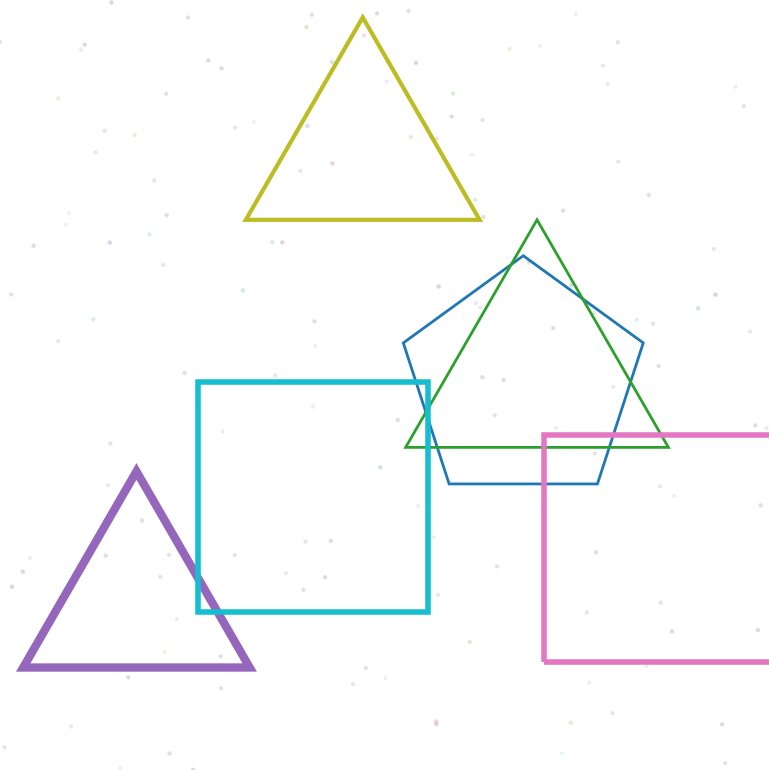[{"shape": "pentagon", "thickness": 1, "radius": 0.82, "center": [0.68, 0.504]}, {"shape": "triangle", "thickness": 1, "radius": 0.99, "center": [0.697, 0.518]}, {"shape": "triangle", "thickness": 3, "radius": 0.85, "center": [0.177, 0.218]}, {"shape": "square", "thickness": 2, "radius": 0.74, "center": [0.853, 0.287]}, {"shape": "triangle", "thickness": 1.5, "radius": 0.88, "center": [0.471, 0.802]}, {"shape": "square", "thickness": 2, "radius": 0.75, "center": [0.407, 0.354]}]